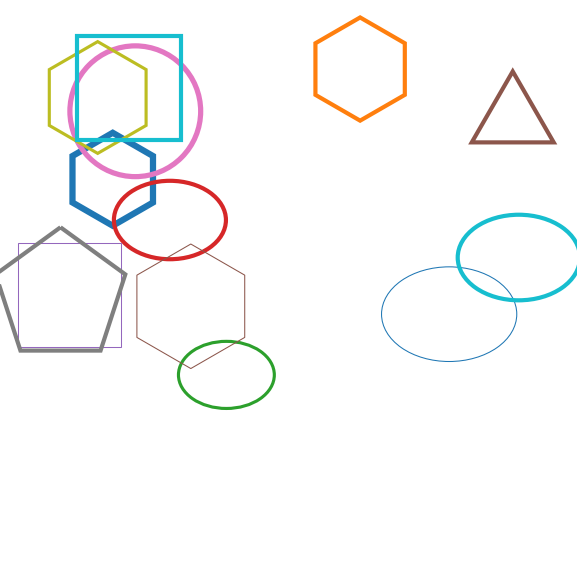[{"shape": "hexagon", "thickness": 3, "radius": 0.4, "center": [0.195, 0.689]}, {"shape": "oval", "thickness": 0.5, "radius": 0.59, "center": [0.778, 0.455]}, {"shape": "hexagon", "thickness": 2, "radius": 0.45, "center": [0.624, 0.88]}, {"shape": "oval", "thickness": 1.5, "radius": 0.42, "center": [0.392, 0.35]}, {"shape": "oval", "thickness": 2, "radius": 0.49, "center": [0.294, 0.618]}, {"shape": "square", "thickness": 0.5, "radius": 0.45, "center": [0.12, 0.488]}, {"shape": "hexagon", "thickness": 0.5, "radius": 0.54, "center": [0.33, 0.469]}, {"shape": "triangle", "thickness": 2, "radius": 0.41, "center": [0.888, 0.794]}, {"shape": "circle", "thickness": 2.5, "radius": 0.57, "center": [0.234, 0.806]}, {"shape": "pentagon", "thickness": 2, "radius": 0.59, "center": [0.105, 0.488]}, {"shape": "hexagon", "thickness": 1.5, "radius": 0.48, "center": [0.169, 0.83]}, {"shape": "square", "thickness": 2, "radius": 0.45, "center": [0.223, 0.847]}, {"shape": "oval", "thickness": 2, "radius": 0.53, "center": [0.898, 0.553]}]